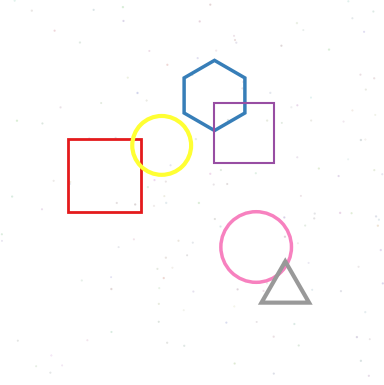[{"shape": "square", "thickness": 2, "radius": 0.47, "center": [0.272, 0.544]}, {"shape": "hexagon", "thickness": 2.5, "radius": 0.46, "center": [0.557, 0.752]}, {"shape": "square", "thickness": 1.5, "radius": 0.39, "center": [0.633, 0.654]}, {"shape": "circle", "thickness": 3, "radius": 0.38, "center": [0.42, 0.622]}, {"shape": "circle", "thickness": 2.5, "radius": 0.46, "center": [0.665, 0.358]}, {"shape": "triangle", "thickness": 3, "radius": 0.36, "center": [0.741, 0.25]}]